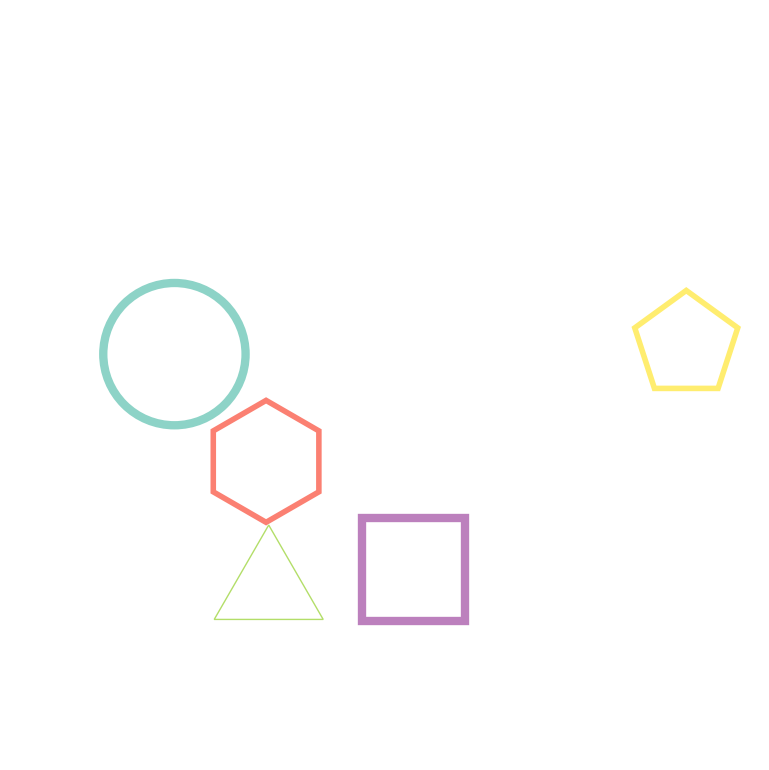[{"shape": "circle", "thickness": 3, "radius": 0.46, "center": [0.227, 0.54]}, {"shape": "hexagon", "thickness": 2, "radius": 0.4, "center": [0.346, 0.401]}, {"shape": "triangle", "thickness": 0.5, "radius": 0.41, "center": [0.349, 0.236]}, {"shape": "square", "thickness": 3, "radius": 0.33, "center": [0.537, 0.26]}, {"shape": "pentagon", "thickness": 2, "radius": 0.35, "center": [0.891, 0.552]}]